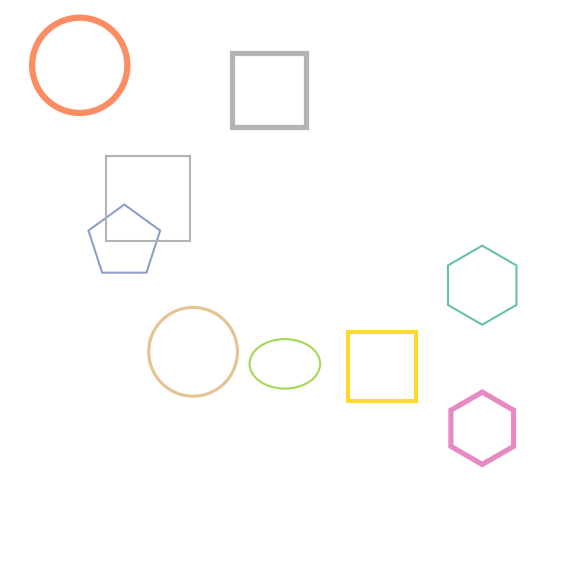[{"shape": "hexagon", "thickness": 1, "radius": 0.34, "center": [0.835, 0.505]}, {"shape": "circle", "thickness": 3, "radius": 0.41, "center": [0.138, 0.886]}, {"shape": "pentagon", "thickness": 1, "radius": 0.33, "center": [0.215, 0.58]}, {"shape": "hexagon", "thickness": 2.5, "radius": 0.31, "center": [0.835, 0.258]}, {"shape": "oval", "thickness": 1, "radius": 0.31, "center": [0.493, 0.369]}, {"shape": "square", "thickness": 2, "radius": 0.3, "center": [0.662, 0.364]}, {"shape": "circle", "thickness": 1.5, "radius": 0.38, "center": [0.334, 0.39]}, {"shape": "square", "thickness": 2.5, "radius": 0.32, "center": [0.466, 0.843]}, {"shape": "square", "thickness": 1, "radius": 0.37, "center": [0.256, 0.655]}]